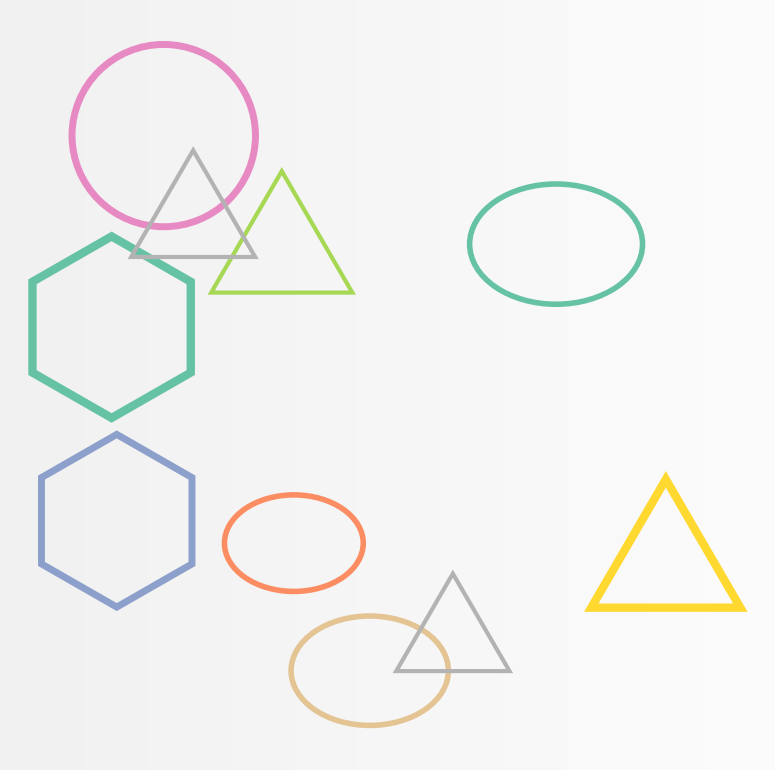[{"shape": "hexagon", "thickness": 3, "radius": 0.59, "center": [0.144, 0.575]}, {"shape": "oval", "thickness": 2, "radius": 0.56, "center": [0.718, 0.683]}, {"shape": "oval", "thickness": 2, "radius": 0.45, "center": [0.379, 0.295]}, {"shape": "hexagon", "thickness": 2.5, "radius": 0.56, "center": [0.151, 0.324]}, {"shape": "circle", "thickness": 2.5, "radius": 0.59, "center": [0.211, 0.824]}, {"shape": "triangle", "thickness": 1.5, "radius": 0.53, "center": [0.364, 0.673]}, {"shape": "triangle", "thickness": 3, "radius": 0.56, "center": [0.859, 0.266]}, {"shape": "oval", "thickness": 2, "radius": 0.51, "center": [0.477, 0.129]}, {"shape": "triangle", "thickness": 1.5, "radius": 0.42, "center": [0.584, 0.171]}, {"shape": "triangle", "thickness": 1.5, "radius": 0.46, "center": [0.249, 0.712]}]